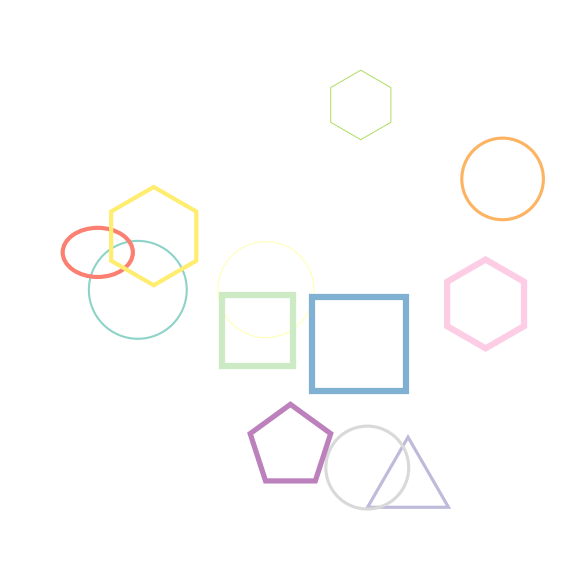[{"shape": "circle", "thickness": 1, "radius": 0.42, "center": [0.239, 0.497]}, {"shape": "circle", "thickness": 0.5, "radius": 0.42, "center": [0.46, 0.498]}, {"shape": "triangle", "thickness": 1.5, "radius": 0.4, "center": [0.707, 0.161]}, {"shape": "oval", "thickness": 2, "radius": 0.3, "center": [0.169, 0.562]}, {"shape": "square", "thickness": 3, "radius": 0.41, "center": [0.622, 0.403]}, {"shape": "circle", "thickness": 1.5, "radius": 0.35, "center": [0.87, 0.689]}, {"shape": "hexagon", "thickness": 0.5, "radius": 0.3, "center": [0.625, 0.817]}, {"shape": "hexagon", "thickness": 3, "radius": 0.38, "center": [0.841, 0.473]}, {"shape": "circle", "thickness": 1.5, "radius": 0.36, "center": [0.636, 0.189]}, {"shape": "pentagon", "thickness": 2.5, "radius": 0.37, "center": [0.503, 0.226]}, {"shape": "square", "thickness": 3, "radius": 0.31, "center": [0.445, 0.426]}, {"shape": "hexagon", "thickness": 2, "radius": 0.43, "center": [0.266, 0.59]}]